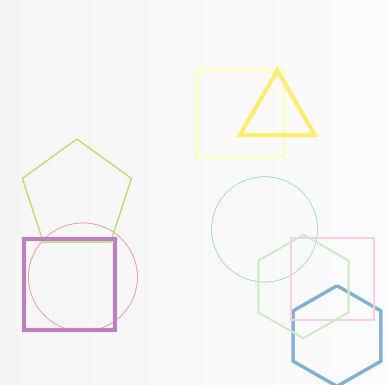[{"shape": "circle", "thickness": 0.5, "radius": 0.68, "center": [0.683, 0.404]}, {"shape": "square", "thickness": 1.5, "radius": 0.56, "center": [0.62, 0.706]}, {"shape": "circle", "thickness": 0.5, "radius": 0.7, "center": [0.214, 0.28]}, {"shape": "hexagon", "thickness": 2.5, "radius": 0.65, "center": [0.87, 0.127]}, {"shape": "pentagon", "thickness": 1, "radius": 0.74, "center": [0.199, 0.491]}, {"shape": "square", "thickness": 1.5, "radius": 0.53, "center": [0.858, 0.275]}, {"shape": "square", "thickness": 3, "radius": 0.59, "center": [0.179, 0.261]}, {"shape": "hexagon", "thickness": 1.5, "radius": 0.67, "center": [0.783, 0.256]}, {"shape": "triangle", "thickness": 3, "radius": 0.56, "center": [0.716, 0.705]}]